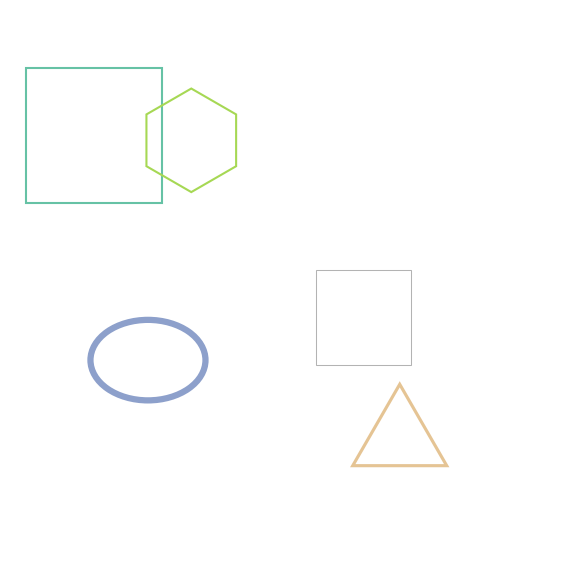[{"shape": "square", "thickness": 1, "radius": 0.59, "center": [0.163, 0.764]}, {"shape": "oval", "thickness": 3, "radius": 0.5, "center": [0.256, 0.376]}, {"shape": "hexagon", "thickness": 1, "radius": 0.45, "center": [0.331, 0.756]}, {"shape": "triangle", "thickness": 1.5, "radius": 0.47, "center": [0.692, 0.24]}, {"shape": "square", "thickness": 0.5, "radius": 0.41, "center": [0.63, 0.449]}]